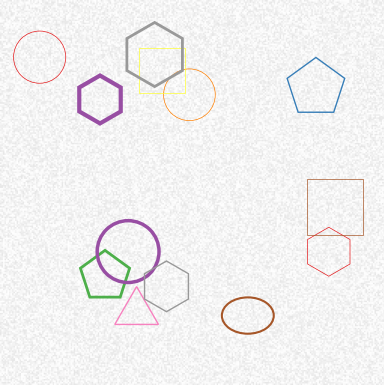[{"shape": "hexagon", "thickness": 0.5, "radius": 0.32, "center": [0.854, 0.346]}, {"shape": "circle", "thickness": 0.5, "radius": 0.34, "center": [0.103, 0.852]}, {"shape": "pentagon", "thickness": 1, "radius": 0.39, "center": [0.821, 0.772]}, {"shape": "pentagon", "thickness": 2, "radius": 0.34, "center": [0.273, 0.283]}, {"shape": "circle", "thickness": 2.5, "radius": 0.4, "center": [0.333, 0.347]}, {"shape": "hexagon", "thickness": 3, "radius": 0.31, "center": [0.26, 0.742]}, {"shape": "circle", "thickness": 0.5, "radius": 0.34, "center": [0.492, 0.754]}, {"shape": "square", "thickness": 0.5, "radius": 0.3, "center": [0.42, 0.817]}, {"shape": "oval", "thickness": 1.5, "radius": 0.34, "center": [0.644, 0.18]}, {"shape": "square", "thickness": 0.5, "radius": 0.36, "center": [0.871, 0.462]}, {"shape": "triangle", "thickness": 1, "radius": 0.33, "center": [0.355, 0.19]}, {"shape": "hexagon", "thickness": 2, "radius": 0.42, "center": [0.402, 0.858]}, {"shape": "hexagon", "thickness": 1, "radius": 0.33, "center": [0.432, 0.256]}]